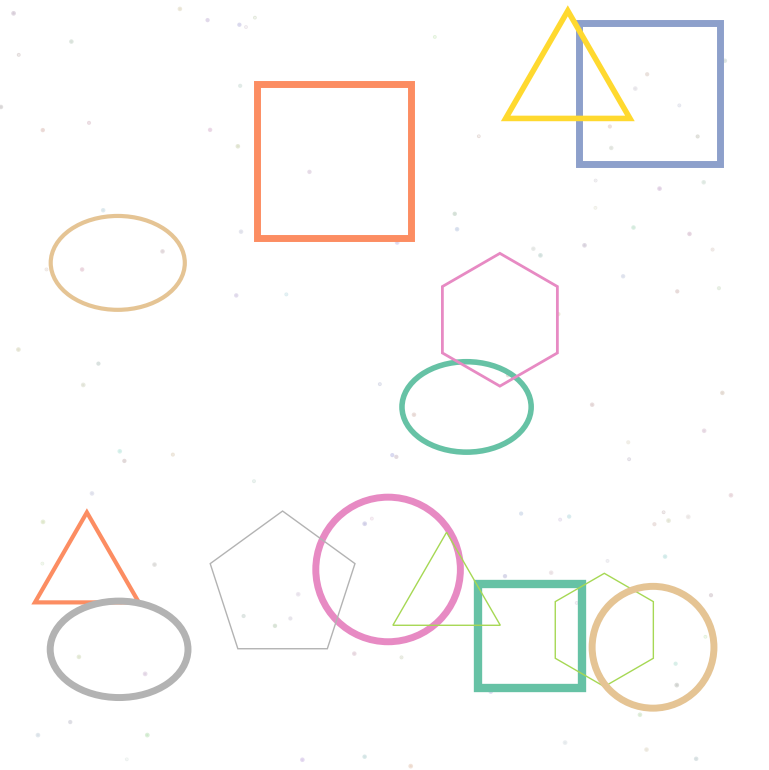[{"shape": "square", "thickness": 3, "radius": 0.34, "center": [0.688, 0.174]}, {"shape": "oval", "thickness": 2, "radius": 0.42, "center": [0.606, 0.472]}, {"shape": "square", "thickness": 2.5, "radius": 0.5, "center": [0.433, 0.791]}, {"shape": "triangle", "thickness": 1.5, "radius": 0.39, "center": [0.113, 0.257]}, {"shape": "square", "thickness": 2.5, "radius": 0.46, "center": [0.844, 0.879]}, {"shape": "circle", "thickness": 2.5, "radius": 0.47, "center": [0.504, 0.26]}, {"shape": "hexagon", "thickness": 1, "radius": 0.43, "center": [0.649, 0.585]}, {"shape": "hexagon", "thickness": 0.5, "radius": 0.37, "center": [0.785, 0.182]}, {"shape": "triangle", "thickness": 0.5, "radius": 0.4, "center": [0.58, 0.228]}, {"shape": "triangle", "thickness": 2, "radius": 0.47, "center": [0.737, 0.893]}, {"shape": "oval", "thickness": 1.5, "radius": 0.44, "center": [0.153, 0.659]}, {"shape": "circle", "thickness": 2.5, "radius": 0.4, "center": [0.848, 0.159]}, {"shape": "oval", "thickness": 2.5, "radius": 0.45, "center": [0.155, 0.157]}, {"shape": "pentagon", "thickness": 0.5, "radius": 0.49, "center": [0.367, 0.237]}]